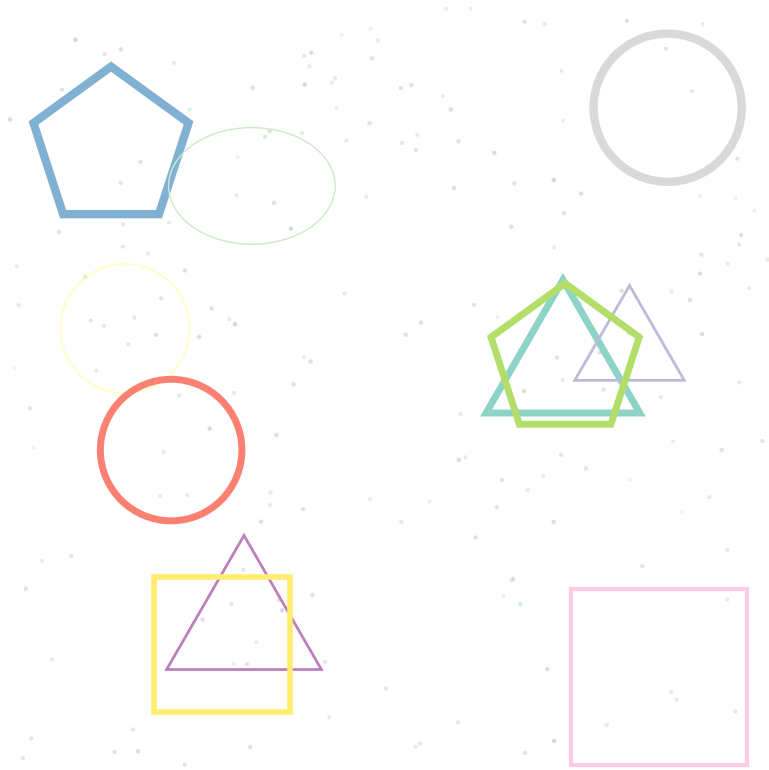[{"shape": "triangle", "thickness": 2.5, "radius": 0.58, "center": [0.731, 0.521]}, {"shape": "circle", "thickness": 0.5, "radius": 0.42, "center": [0.162, 0.573]}, {"shape": "triangle", "thickness": 1, "radius": 0.41, "center": [0.818, 0.547]}, {"shape": "circle", "thickness": 2.5, "radius": 0.46, "center": [0.222, 0.416]}, {"shape": "pentagon", "thickness": 3, "radius": 0.53, "center": [0.144, 0.808]}, {"shape": "pentagon", "thickness": 2.5, "radius": 0.51, "center": [0.734, 0.531]}, {"shape": "square", "thickness": 1.5, "radius": 0.57, "center": [0.856, 0.121]}, {"shape": "circle", "thickness": 3, "radius": 0.48, "center": [0.867, 0.86]}, {"shape": "triangle", "thickness": 1, "radius": 0.58, "center": [0.317, 0.189]}, {"shape": "oval", "thickness": 0.5, "radius": 0.54, "center": [0.327, 0.759]}, {"shape": "square", "thickness": 2, "radius": 0.44, "center": [0.288, 0.163]}]